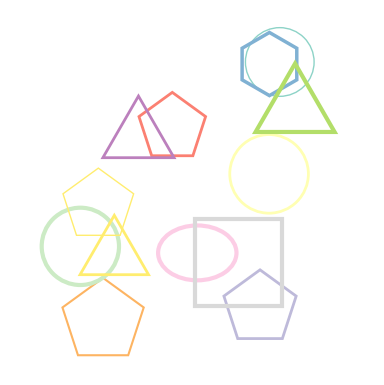[{"shape": "circle", "thickness": 1, "radius": 0.45, "center": [0.727, 0.839]}, {"shape": "circle", "thickness": 2, "radius": 0.51, "center": [0.699, 0.548]}, {"shape": "pentagon", "thickness": 2, "radius": 0.49, "center": [0.675, 0.2]}, {"shape": "pentagon", "thickness": 2, "radius": 0.45, "center": [0.448, 0.669]}, {"shape": "hexagon", "thickness": 2.5, "radius": 0.41, "center": [0.7, 0.834]}, {"shape": "pentagon", "thickness": 1.5, "radius": 0.55, "center": [0.268, 0.167]}, {"shape": "triangle", "thickness": 3, "radius": 0.59, "center": [0.766, 0.716]}, {"shape": "oval", "thickness": 3, "radius": 0.51, "center": [0.512, 0.343]}, {"shape": "square", "thickness": 3, "radius": 0.57, "center": [0.619, 0.318]}, {"shape": "triangle", "thickness": 2, "radius": 0.53, "center": [0.36, 0.644]}, {"shape": "circle", "thickness": 3, "radius": 0.5, "center": [0.209, 0.36]}, {"shape": "pentagon", "thickness": 1, "radius": 0.48, "center": [0.255, 0.467]}, {"shape": "triangle", "thickness": 2, "radius": 0.51, "center": [0.297, 0.338]}]